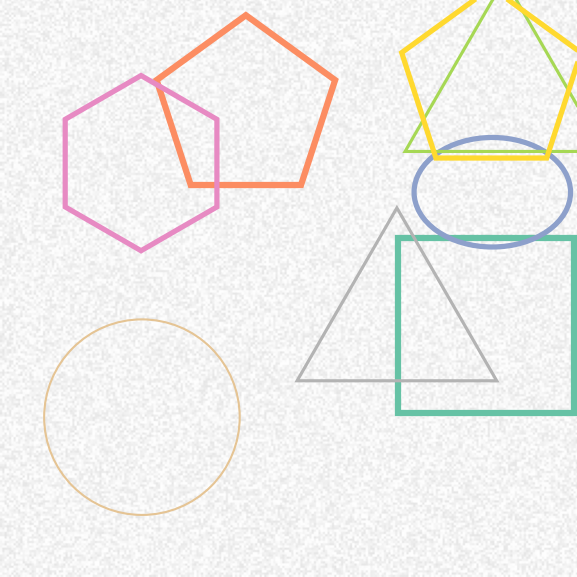[{"shape": "square", "thickness": 3, "radius": 0.76, "center": [0.842, 0.436]}, {"shape": "pentagon", "thickness": 3, "radius": 0.81, "center": [0.426, 0.81]}, {"shape": "oval", "thickness": 2.5, "radius": 0.68, "center": [0.852, 0.666]}, {"shape": "hexagon", "thickness": 2.5, "radius": 0.76, "center": [0.244, 0.717]}, {"shape": "triangle", "thickness": 1.5, "radius": 0.99, "center": [0.873, 0.836]}, {"shape": "pentagon", "thickness": 2.5, "radius": 0.82, "center": [0.851, 0.858]}, {"shape": "circle", "thickness": 1, "radius": 0.85, "center": [0.246, 0.277]}, {"shape": "triangle", "thickness": 1.5, "radius": 1.0, "center": [0.687, 0.44]}]